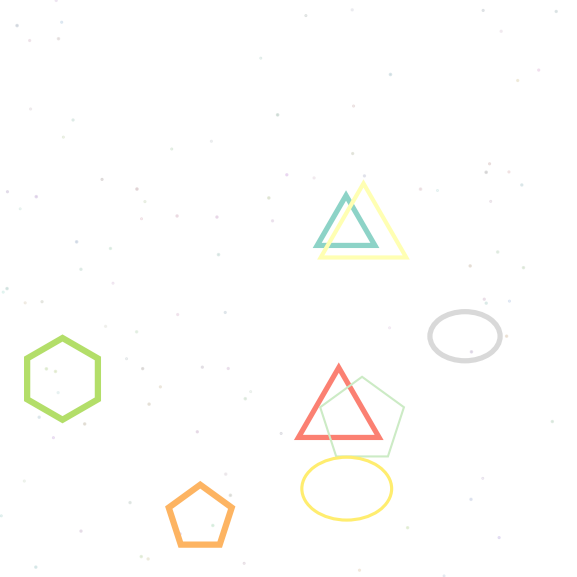[{"shape": "triangle", "thickness": 2.5, "radius": 0.29, "center": [0.599, 0.603]}, {"shape": "triangle", "thickness": 2, "radius": 0.43, "center": [0.629, 0.596]}, {"shape": "triangle", "thickness": 2.5, "radius": 0.4, "center": [0.587, 0.282]}, {"shape": "pentagon", "thickness": 3, "radius": 0.29, "center": [0.347, 0.102]}, {"shape": "hexagon", "thickness": 3, "radius": 0.35, "center": [0.108, 0.343]}, {"shape": "oval", "thickness": 2.5, "radius": 0.3, "center": [0.805, 0.417]}, {"shape": "pentagon", "thickness": 1, "radius": 0.38, "center": [0.627, 0.27]}, {"shape": "oval", "thickness": 1.5, "radius": 0.39, "center": [0.6, 0.153]}]